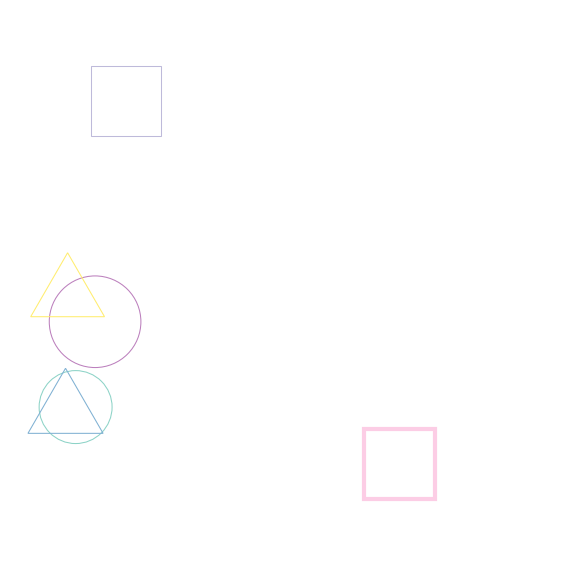[{"shape": "circle", "thickness": 0.5, "radius": 0.32, "center": [0.131, 0.294]}, {"shape": "square", "thickness": 0.5, "radius": 0.3, "center": [0.218, 0.825]}, {"shape": "triangle", "thickness": 0.5, "radius": 0.38, "center": [0.113, 0.286]}, {"shape": "square", "thickness": 2, "radius": 0.3, "center": [0.692, 0.195]}, {"shape": "circle", "thickness": 0.5, "radius": 0.4, "center": [0.165, 0.442]}, {"shape": "triangle", "thickness": 0.5, "radius": 0.37, "center": [0.117, 0.488]}]